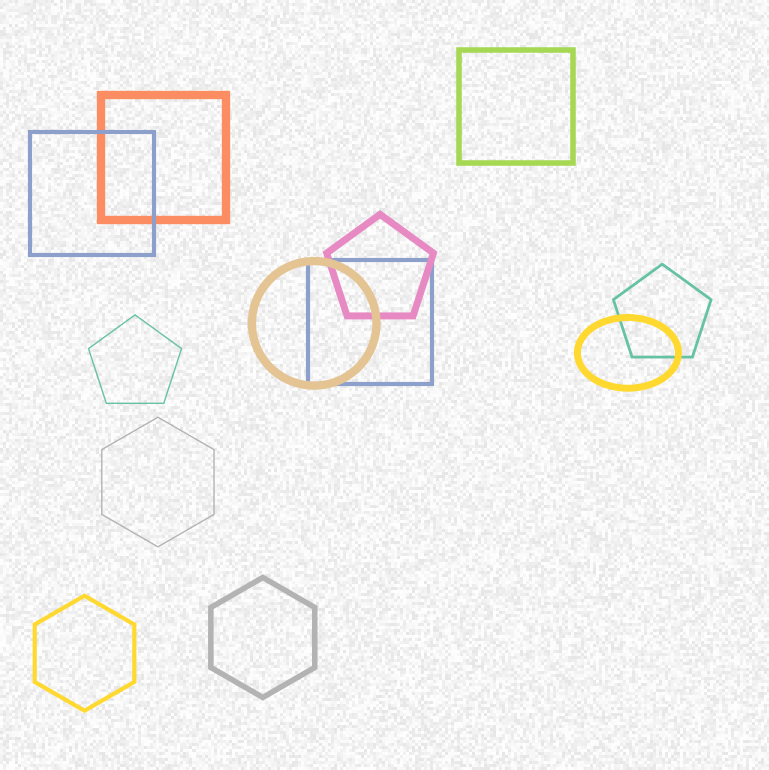[{"shape": "pentagon", "thickness": 1, "radius": 0.33, "center": [0.86, 0.59]}, {"shape": "pentagon", "thickness": 0.5, "radius": 0.32, "center": [0.175, 0.528]}, {"shape": "square", "thickness": 3, "radius": 0.41, "center": [0.212, 0.795]}, {"shape": "square", "thickness": 1.5, "radius": 0.4, "center": [0.12, 0.748]}, {"shape": "square", "thickness": 1.5, "radius": 0.4, "center": [0.481, 0.582]}, {"shape": "pentagon", "thickness": 2.5, "radius": 0.36, "center": [0.494, 0.649]}, {"shape": "square", "thickness": 2, "radius": 0.37, "center": [0.67, 0.861]}, {"shape": "oval", "thickness": 2.5, "radius": 0.33, "center": [0.815, 0.542]}, {"shape": "hexagon", "thickness": 1.5, "radius": 0.37, "center": [0.11, 0.152]}, {"shape": "circle", "thickness": 3, "radius": 0.4, "center": [0.408, 0.58]}, {"shape": "hexagon", "thickness": 0.5, "radius": 0.42, "center": [0.205, 0.374]}, {"shape": "hexagon", "thickness": 2, "radius": 0.39, "center": [0.341, 0.172]}]